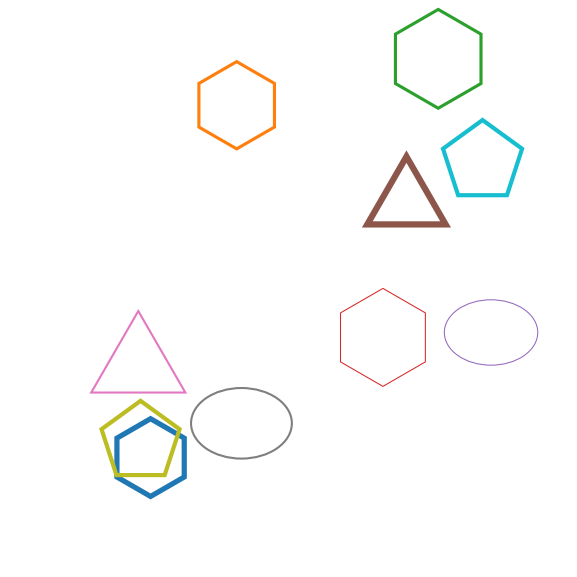[{"shape": "hexagon", "thickness": 2.5, "radius": 0.34, "center": [0.261, 0.207]}, {"shape": "hexagon", "thickness": 1.5, "radius": 0.38, "center": [0.41, 0.817]}, {"shape": "hexagon", "thickness": 1.5, "radius": 0.43, "center": [0.759, 0.897]}, {"shape": "hexagon", "thickness": 0.5, "radius": 0.42, "center": [0.663, 0.415]}, {"shape": "oval", "thickness": 0.5, "radius": 0.4, "center": [0.85, 0.423]}, {"shape": "triangle", "thickness": 3, "radius": 0.39, "center": [0.704, 0.65]}, {"shape": "triangle", "thickness": 1, "radius": 0.47, "center": [0.239, 0.366]}, {"shape": "oval", "thickness": 1, "radius": 0.44, "center": [0.418, 0.266]}, {"shape": "pentagon", "thickness": 2, "radius": 0.36, "center": [0.243, 0.234]}, {"shape": "pentagon", "thickness": 2, "radius": 0.36, "center": [0.836, 0.719]}]